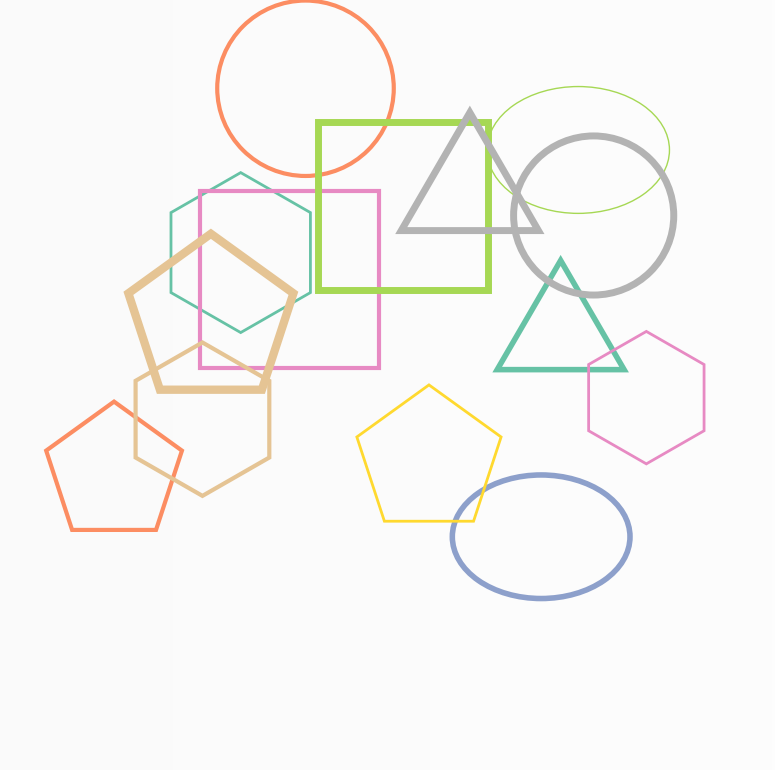[{"shape": "triangle", "thickness": 2, "radius": 0.47, "center": [0.723, 0.567]}, {"shape": "hexagon", "thickness": 1, "radius": 0.52, "center": [0.311, 0.672]}, {"shape": "pentagon", "thickness": 1.5, "radius": 0.46, "center": [0.147, 0.386]}, {"shape": "circle", "thickness": 1.5, "radius": 0.57, "center": [0.394, 0.885]}, {"shape": "oval", "thickness": 2, "radius": 0.57, "center": [0.698, 0.303]}, {"shape": "hexagon", "thickness": 1, "radius": 0.43, "center": [0.834, 0.484]}, {"shape": "square", "thickness": 1.5, "radius": 0.58, "center": [0.373, 0.637]}, {"shape": "oval", "thickness": 0.5, "radius": 0.59, "center": [0.746, 0.805]}, {"shape": "square", "thickness": 2.5, "radius": 0.55, "center": [0.52, 0.732]}, {"shape": "pentagon", "thickness": 1, "radius": 0.49, "center": [0.554, 0.402]}, {"shape": "hexagon", "thickness": 1.5, "radius": 0.5, "center": [0.261, 0.456]}, {"shape": "pentagon", "thickness": 3, "radius": 0.56, "center": [0.272, 0.584]}, {"shape": "circle", "thickness": 2.5, "radius": 0.52, "center": [0.766, 0.72]}, {"shape": "triangle", "thickness": 2.5, "radius": 0.51, "center": [0.606, 0.752]}]